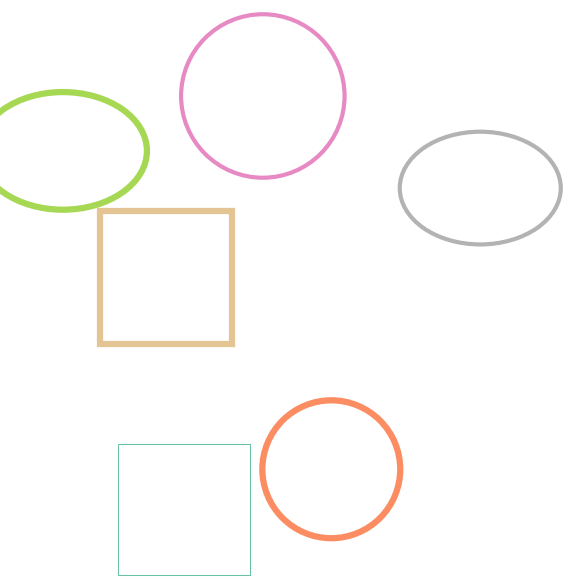[{"shape": "square", "thickness": 0.5, "radius": 0.57, "center": [0.319, 0.117]}, {"shape": "circle", "thickness": 3, "radius": 0.6, "center": [0.574, 0.187]}, {"shape": "circle", "thickness": 2, "radius": 0.71, "center": [0.455, 0.833]}, {"shape": "oval", "thickness": 3, "radius": 0.73, "center": [0.109, 0.738]}, {"shape": "square", "thickness": 3, "radius": 0.57, "center": [0.288, 0.518]}, {"shape": "oval", "thickness": 2, "radius": 0.7, "center": [0.832, 0.673]}]